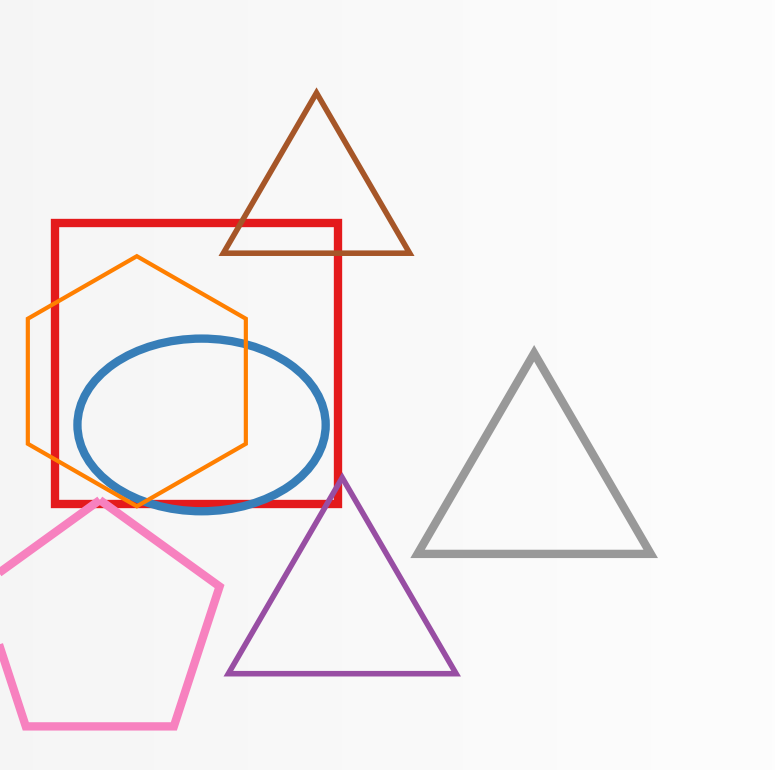[{"shape": "square", "thickness": 3, "radius": 0.91, "center": [0.253, 0.527]}, {"shape": "oval", "thickness": 3, "radius": 0.8, "center": [0.26, 0.448]}, {"shape": "triangle", "thickness": 2, "radius": 0.85, "center": [0.442, 0.21]}, {"shape": "hexagon", "thickness": 1.5, "radius": 0.81, "center": [0.177, 0.505]}, {"shape": "triangle", "thickness": 2, "radius": 0.69, "center": [0.408, 0.741]}, {"shape": "pentagon", "thickness": 3, "radius": 0.81, "center": [0.129, 0.188]}, {"shape": "triangle", "thickness": 3, "radius": 0.87, "center": [0.689, 0.367]}]